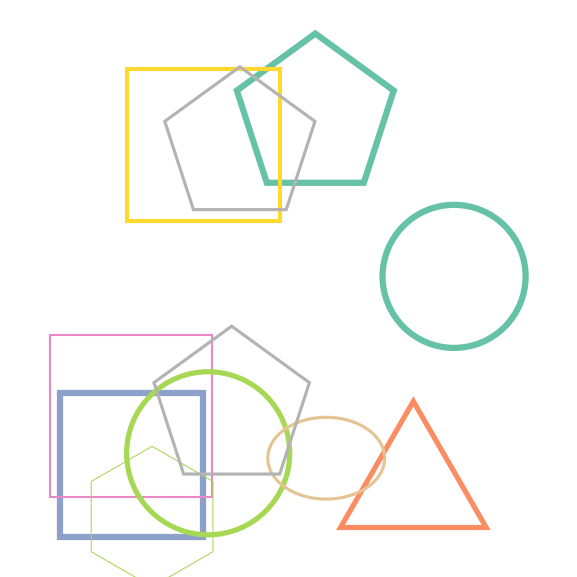[{"shape": "circle", "thickness": 3, "radius": 0.62, "center": [0.786, 0.521]}, {"shape": "pentagon", "thickness": 3, "radius": 0.71, "center": [0.546, 0.798]}, {"shape": "triangle", "thickness": 2.5, "radius": 0.73, "center": [0.716, 0.159]}, {"shape": "square", "thickness": 3, "radius": 0.62, "center": [0.228, 0.194]}, {"shape": "square", "thickness": 1, "radius": 0.7, "center": [0.227, 0.279]}, {"shape": "circle", "thickness": 2.5, "radius": 0.71, "center": [0.36, 0.214]}, {"shape": "hexagon", "thickness": 0.5, "radius": 0.61, "center": [0.263, 0.105]}, {"shape": "square", "thickness": 2, "radius": 0.66, "center": [0.353, 0.748]}, {"shape": "oval", "thickness": 1.5, "radius": 0.51, "center": [0.565, 0.206]}, {"shape": "pentagon", "thickness": 1.5, "radius": 0.68, "center": [0.415, 0.747]}, {"shape": "pentagon", "thickness": 1.5, "radius": 0.71, "center": [0.401, 0.293]}]